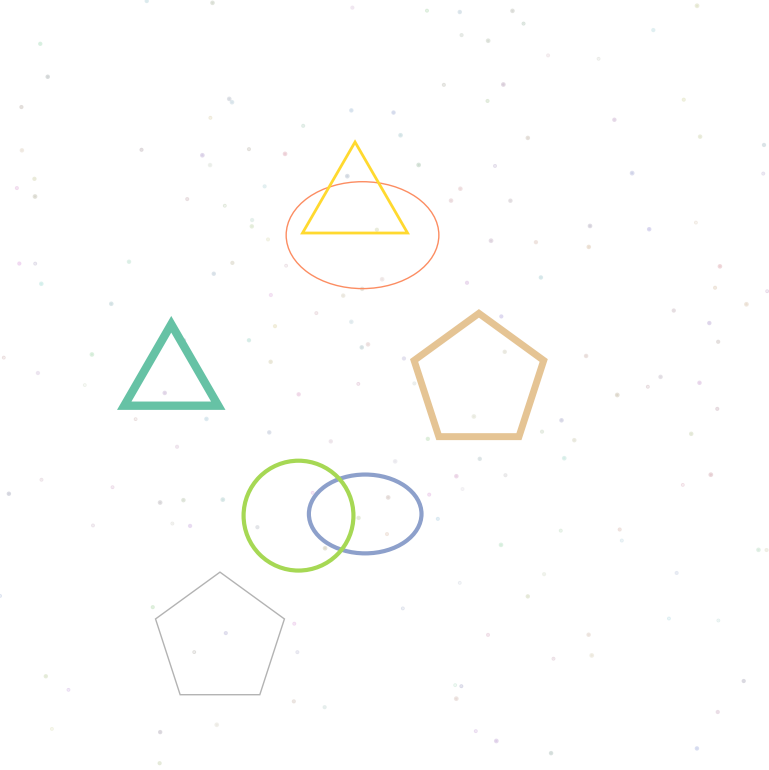[{"shape": "triangle", "thickness": 3, "radius": 0.35, "center": [0.222, 0.508]}, {"shape": "oval", "thickness": 0.5, "radius": 0.5, "center": [0.471, 0.695]}, {"shape": "oval", "thickness": 1.5, "radius": 0.37, "center": [0.474, 0.333]}, {"shape": "circle", "thickness": 1.5, "radius": 0.36, "center": [0.388, 0.33]}, {"shape": "triangle", "thickness": 1, "radius": 0.39, "center": [0.461, 0.737]}, {"shape": "pentagon", "thickness": 2.5, "radius": 0.44, "center": [0.622, 0.505]}, {"shape": "pentagon", "thickness": 0.5, "radius": 0.44, "center": [0.286, 0.169]}]